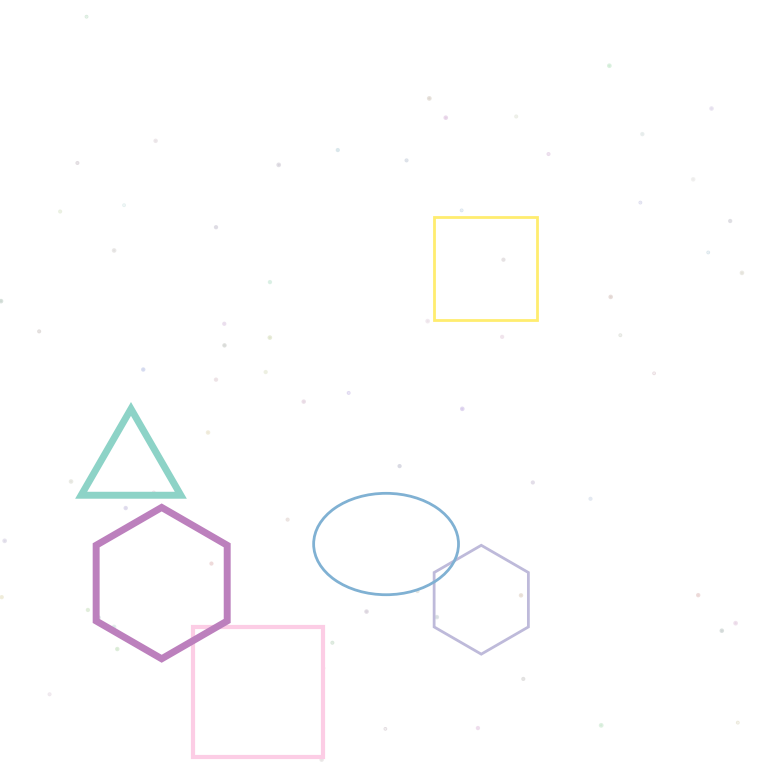[{"shape": "triangle", "thickness": 2.5, "radius": 0.37, "center": [0.17, 0.394]}, {"shape": "hexagon", "thickness": 1, "radius": 0.35, "center": [0.625, 0.221]}, {"shape": "oval", "thickness": 1, "radius": 0.47, "center": [0.501, 0.293]}, {"shape": "square", "thickness": 1.5, "radius": 0.42, "center": [0.335, 0.102]}, {"shape": "hexagon", "thickness": 2.5, "radius": 0.49, "center": [0.21, 0.243]}, {"shape": "square", "thickness": 1, "radius": 0.34, "center": [0.631, 0.651]}]